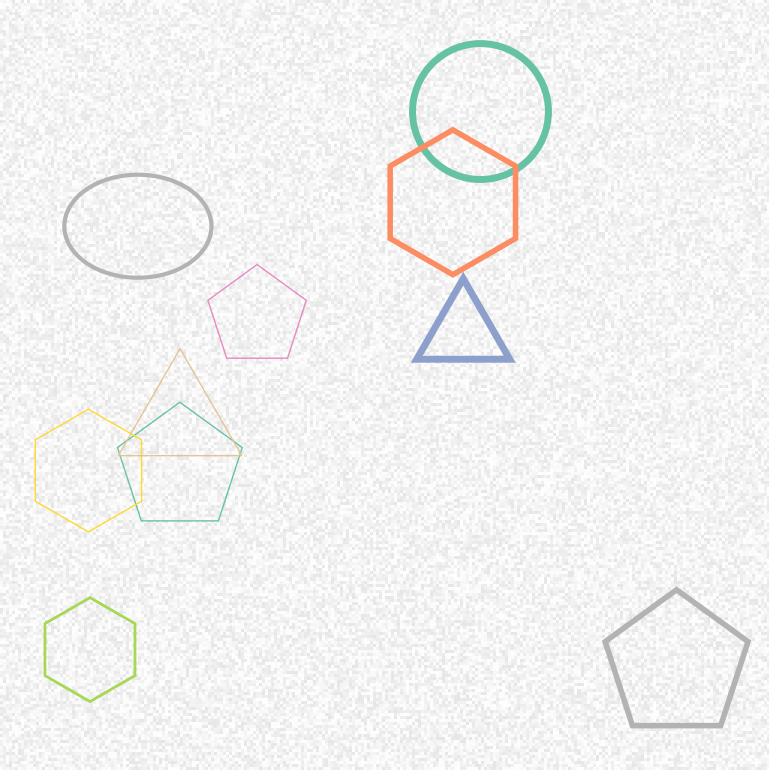[{"shape": "pentagon", "thickness": 0.5, "radius": 0.43, "center": [0.234, 0.392]}, {"shape": "circle", "thickness": 2.5, "radius": 0.44, "center": [0.624, 0.855]}, {"shape": "hexagon", "thickness": 2, "radius": 0.47, "center": [0.588, 0.737]}, {"shape": "triangle", "thickness": 2.5, "radius": 0.35, "center": [0.602, 0.568]}, {"shape": "pentagon", "thickness": 0.5, "radius": 0.34, "center": [0.334, 0.589]}, {"shape": "hexagon", "thickness": 1, "radius": 0.34, "center": [0.117, 0.156]}, {"shape": "hexagon", "thickness": 0.5, "radius": 0.4, "center": [0.115, 0.389]}, {"shape": "triangle", "thickness": 0.5, "radius": 0.46, "center": [0.234, 0.455]}, {"shape": "oval", "thickness": 1.5, "radius": 0.48, "center": [0.179, 0.706]}, {"shape": "pentagon", "thickness": 2, "radius": 0.49, "center": [0.879, 0.137]}]